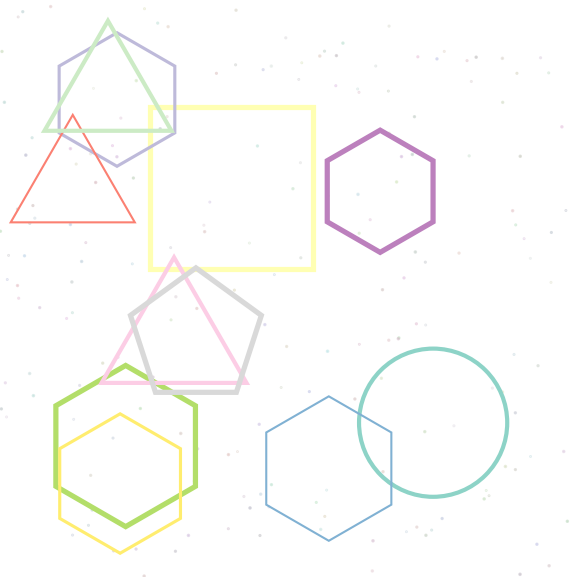[{"shape": "circle", "thickness": 2, "radius": 0.64, "center": [0.75, 0.267]}, {"shape": "square", "thickness": 2.5, "radius": 0.7, "center": [0.401, 0.673]}, {"shape": "hexagon", "thickness": 1.5, "radius": 0.58, "center": [0.203, 0.827]}, {"shape": "triangle", "thickness": 1, "radius": 0.62, "center": [0.126, 0.676]}, {"shape": "hexagon", "thickness": 1, "radius": 0.63, "center": [0.569, 0.188]}, {"shape": "hexagon", "thickness": 2.5, "radius": 0.7, "center": [0.218, 0.227]}, {"shape": "triangle", "thickness": 2, "radius": 0.72, "center": [0.301, 0.409]}, {"shape": "pentagon", "thickness": 2.5, "radius": 0.6, "center": [0.339, 0.416]}, {"shape": "hexagon", "thickness": 2.5, "radius": 0.53, "center": [0.658, 0.668]}, {"shape": "triangle", "thickness": 2, "radius": 0.63, "center": [0.187, 0.836]}, {"shape": "hexagon", "thickness": 1.5, "radius": 0.6, "center": [0.208, 0.162]}]